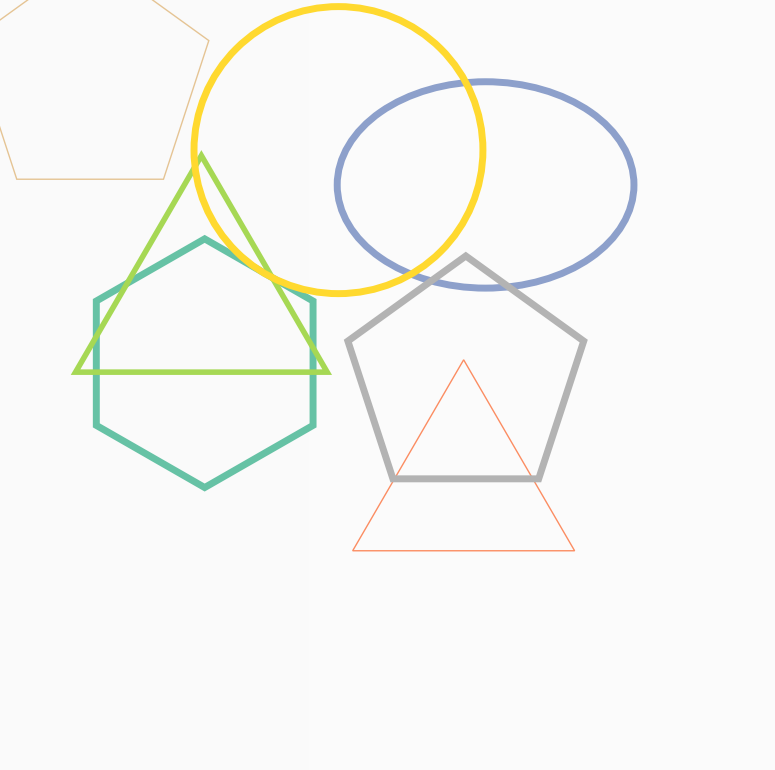[{"shape": "hexagon", "thickness": 2.5, "radius": 0.81, "center": [0.264, 0.528]}, {"shape": "triangle", "thickness": 0.5, "radius": 0.83, "center": [0.598, 0.367]}, {"shape": "oval", "thickness": 2.5, "radius": 0.96, "center": [0.627, 0.76]}, {"shape": "triangle", "thickness": 2, "radius": 0.94, "center": [0.26, 0.61]}, {"shape": "circle", "thickness": 2.5, "radius": 0.93, "center": [0.437, 0.805]}, {"shape": "pentagon", "thickness": 0.5, "radius": 0.81, "center": [0.116, 0.898]}, {"shape": "pentagon", "thickness": 2.5, "radius": 0.8, "center": [0.601, 0.508]}]